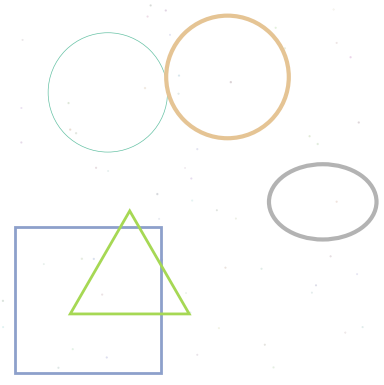[{"shape": "circle", "thickness": 0.5, "radius": 0.78, "center": [0.28, 0.76]}, {"shape": "square", "thickness": 2, "radius": 0.95, "center": [0.228, 0.22]}, {"shape": "triangle", "thickness": 2, "radius": 0.89, "center": [0.337, 0.274]}, {"shape": "circle", "thickness": 3, "radius": 0.8, "center": [0.591, 0.8]}, {"shape": "oval", "thickness": 3, "radius": 0.7, "center": [0.838, 0.476]}]